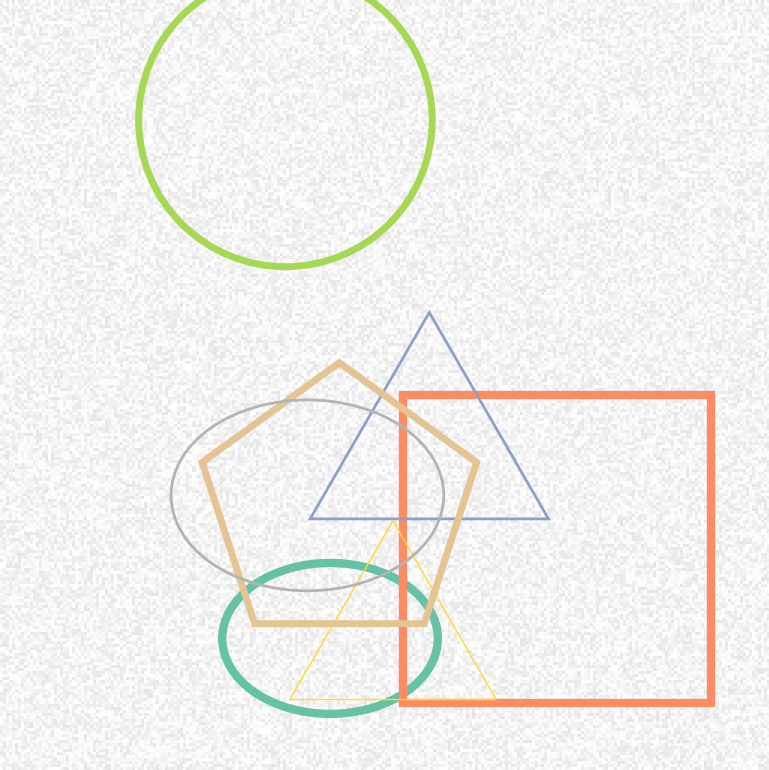[{"shape": "oval", "thickness": 3, "radius": 0.7, "center": [0.429, 0.171]}, {"shape": "square", "thickness": 3, "radius": 1.0, "center": [0.723, 0.287]}, {"shape": "triangle", "thickness": 1, "radius": 0.89, "center": [0.558, 0.416]}, {"shape": "circle", "thickness": 2.5, "radius": 0.95, "center": [0.371, 0.844]}, {"shape": "triangle", "thickness": 0.5, "radius": 0.77, "center": [0.51, 0.169]}, {"shape": "pentagon", "thickness": 2.5, "radius": 0.94, "center": [0.441, 0.342]}, {"shape": "oval", "thickness": 1, "radius": 0.89, "center": [0.399, 0.357]}]